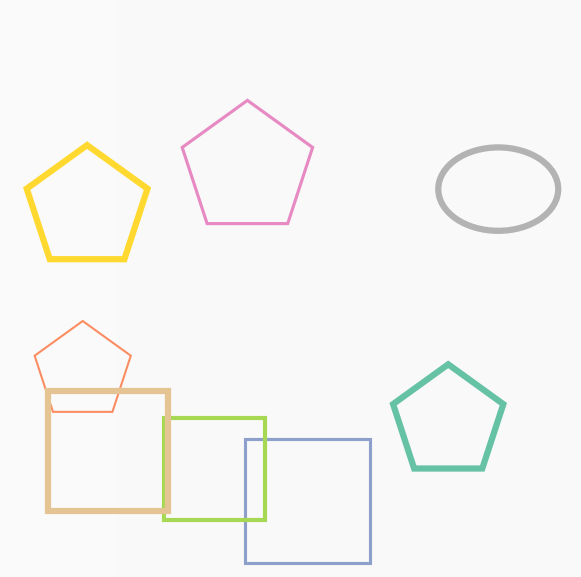[{"shape": "pentagon", "thickness": 3, "radius": 0.5, "center": [0.771, 0.269]}, {"shape": "pentagon", "thickness": 1, "radius": 0.43, "center": [0.142, 0.356]}, {"shape": "square", "thickness": 1.5, "radius": 0.54, "center": [0.529, 0.131]}, {"shape": "pentagon", "thickness": 1.5, "radius": 0.59, "center": [0.426, 0.707]}, {"shape": "square", "thickness": 2, "radius": 0.44, "center": [0.369, 0.187]}, {"shape": "pentagon", "thickness": 3, "radius": 0.55, "center": [0.15, 0.639]}, {"shape": "square", "thickness": 3, "radius": 0.52, "center": [0.186, 0.218]}, {"shape": "oval", "thickness": 3, "radius": 0.52, "center": [0.857, 0.672]}]